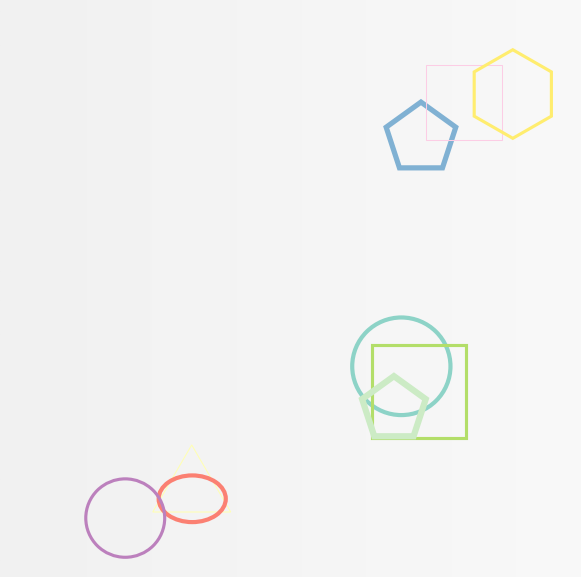[{"shape": "circle", "thickness": 2, "radius": 0.42, "center": [0.69, 0.365]}, {"shape": "triangle", "thickness": 0.5, "radius": 0.39, "center": [0.33, 0.151]}, {"shape": "oval", "thickness": 2, "radius": 0.29, "center": [0.331, 0.135]}, {"shape": "pentagon", "thickness": 2.5, "radius": 0.31, "center": [0.724, 0.759]}, {"shape": "square", "thickness": 1.5, "radius": 0.4, "center": [0.721, 0.322]}, {"shape": "square", "thickness": 0.5, "radius": 0.33, "center": [0.798, 0.822]}, {"shape": "circle", "thickness": 1.5, "radius": 0.34, "center": [0.215, 0.102]}, {"shape": "pentagon", "thickness": 3, "radius": 0.29, "center": [0.678, 0.29]}, {"shape": "hexagon", "thickness": 1.5, "radius": 0.38, "center": [0.882, 0.836]}]